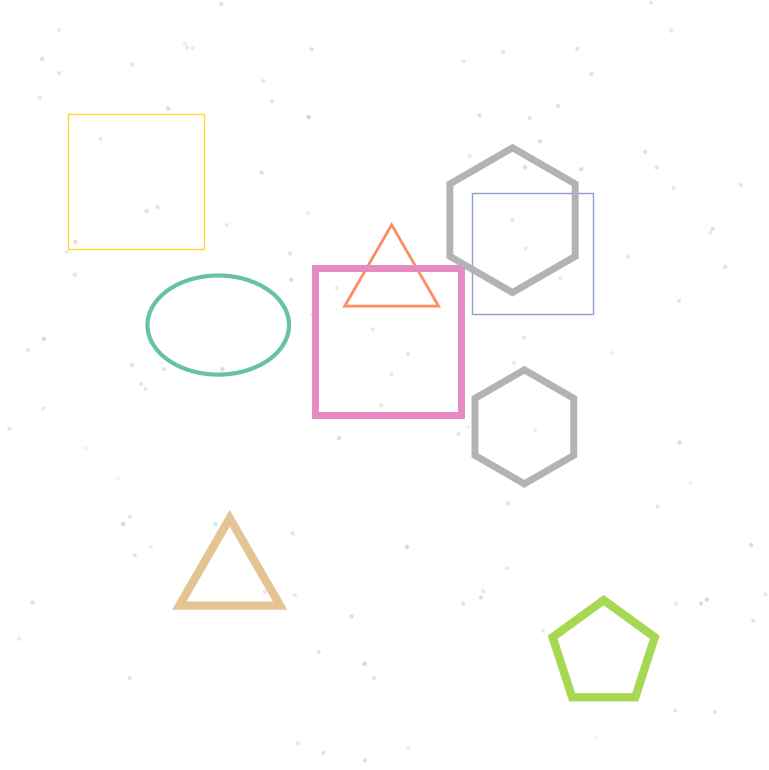[{"shape": "oval", "thickness": 1.5, "radius": 0.46, "center": [0.283, 0.578]}, {"shape": "triangle", "thickness": 1, "radius": 0.35, "center": [0.509, 0.638]}, {"shape": "square", "thickness": 0.5, "radius": 0.39, "center": [0.691, 0.671]}, {"shape": "square", "thickness": 2.5, "radius": 0.48, "center": [0.504, 0.556]}, {"shape": "pentagon", "thickness": 3, "radius": 0.35, "center": [0.784, 0.151]}, {"shape": "square", "thickness": 0.5, "radius": 0.44, "center": [0.176, 0.764]}, {"shape": "triangle", "thickness": 3, "radius": 0.38, "center": [0.298, 0.251]}, {"shape": "hexagon", "thickness": 2.5, "radius": 0.37, "center": [0.681, 0.446]}, {"shape": "hexagon", "thickness": 2.5, "radius": 0.47, "center": [0.666, 0.714]}]